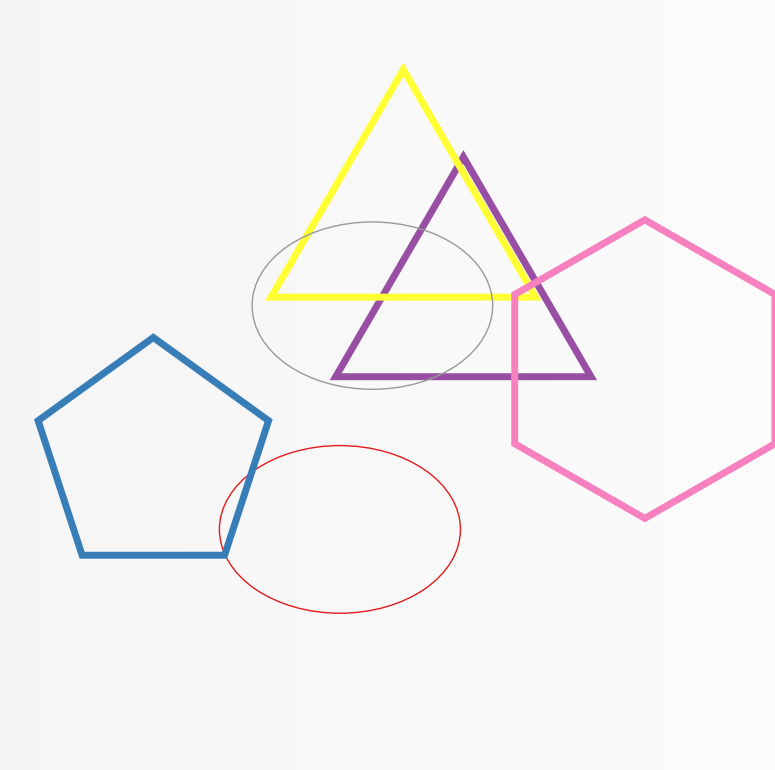[{"shape": "oval", "thickness": 0.5, "radius": 0.78, "center": [0.439, 0.312]}, {"shape": "pentagon", "thickness": 2.5, "radius": 0.78, "center": [0.198, 0.405]}, {"shape": "triangle", "thickness": 2.5, "radius": 0.95, "center": [0.598, 0.606]}, {"shape": "triangle", "thickness": 2.5, "radius": 0.99, "center": [0.52, 0.713]}, {"shape": "hexagon", "thickness": 2.5, "radius": 0.97, "center": [0.832, 0.521]}, {"shape": "oval", "thickness": 0.5, "radius": 0.78, "center": [0.48, 0.603]}]